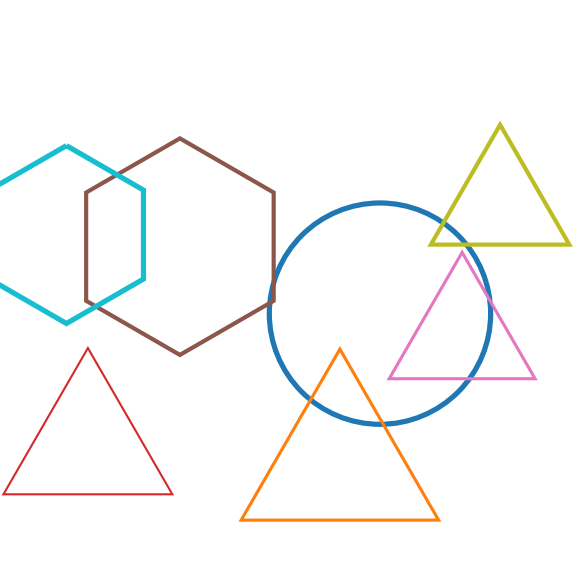[{"shape": "circle", "thickness": 2.5, "radius": 0.96, "center": [0.658, 0.456]}, {"shape": "triangle", "thickness": 1.5, "radius": 0.99, "center": [0.589, 0.197]}, {"shape": "triangle", "thickness": 1, "radius": 0.84, "center": [0.152, 0.228]}, {"shape": "hexagon", "thickness": 2, "radius": 0.94, "center": [0.312, 0.572]}, {"shape": "triangle", "thickness": 1.5, "radius": 0.73, "center": [0.8, 0.416]}, {"shape": "triangle", "thickness": 2, "radius": 0.69, "center": [0.866, 0.645]}, {"shape": "hexagon", "thickness": 2.5, "radius": 0.77, "center": [0.115, 0.593]}]